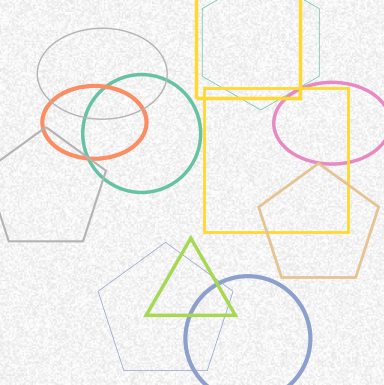[{"shape": "hexagon", "thickness": 0.5, "radius": 0.88, "center": [0.677, 0.89]}, {"shape": "circle", "thickness": 2.5, "radius": 0.77, "center": [0.368, 0.653]}, {"shape": "oval", "thickness": 3, "radius": 0.68, "center": [0.245, 0.682]}, {"shape": "pentagon", "thickness": 0.5, "radius": 0.92, "center": [0.43, 0.186]}, {"shape": "circle", "thickness": 3, "radius": 0.81, "center": [0.644, 0.12]}, {"shape": "oval", "thickness": 2.5, "radius": 0.76, "center": [0.863, 0.68]}, {"shape": "triangle", "thickness": 2.5, "radius": 0.67, "center": [0.496, 0.248]}, {"shape": "square", "thickness": 2.5, "radius": 0.68, "center": [0.644, 0.881]}, {"shape": "square", "thickness": 2, "radius": 0.93, "center": [0.717, 0.585]}, {"shape": "pentagon", "thickness": 2, "radius": 0.82, "center": [0.828, 0.412]}, {"shape": "pentagon", "thickness": 1.5, "radius": 0.82, "center": [0.119, 0.506]}, {"shape": "oval", "thickness": 1, "radius": 0.84, "center": [0.266, 0.809]}]